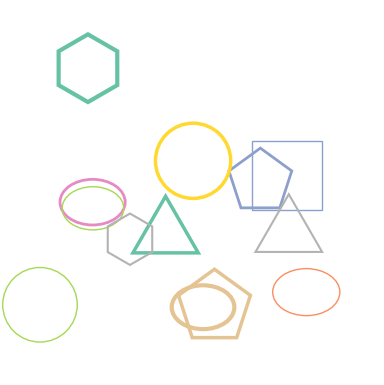[{"shape": "hexagon", "thickness": 3, "radius": 0.44, "center": [0.228, 0.823]}, {"shape": "triangle", "thickness": 2.5, "radius": 0.49, "center": [0.43, 0.392]}, {"shape": "oval", "thickness": 1, "radius": 0.44, "center": [0.796, 0.241]}, {"shape": "pentagon", "thickness": 2, "radius": 0.43, "center": [0.676, 0.53]}, {"shape": "square", "thickness": 1, "radius": 0.45, "center": [0.746, 0.544]}, {"shape": "oval", "thickness": 2, "radius": 0.42, "center": [0.241, 0.475]}, {"shape": "oval", "thickness": 1, "radius": 0.4, "center": [0.241, 0.459]}, {"shape": "circle", "thickness": 1, "radius": 0.48, "center": [0.104, 0.208]}, {"shape": "circle", "thickness": 2.5, "radius": 0.49, "center": [0.501, 0.582]}, {"shape": "oval", "thickness": 3, "radius": 0.41, "center": [0.527, 0.202]}, {"shape": "pentagon", "thickness": 2.5, "radius": 0.49, "center": [0.557, 0.202]}, {"shape": "triangle", "thickness": 1.5, "radius": 0.5, "center": [0.75, 0.396]}, {"shape": "hexagon", "thickness": 1.5, "radius": 0.33, "center": [0.338, 0.379]}]